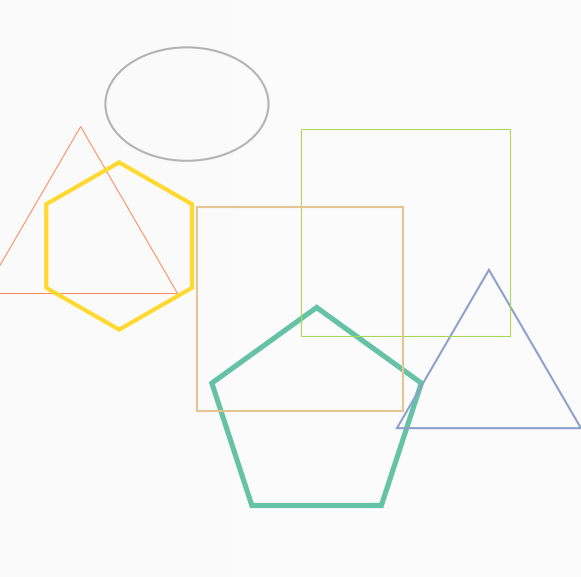[{"shape": "pentagon", "thickness": 2.5, "radius": 0.95, "center": [0.545, 0.277]}, {"shape": "triangle", "thickness": 0.5, "radius": 0.96, "center": [0.139, 0.587]}, {"shape": "triangle", "thickness": 1, "radius": 0.91, "center": [0.841, 0.349]}, {"shape": "square", "thickness": 0.5, "radius": 0.9, "center": [0.698, 0.596]}, {"shape": "hexagon", "thickness": 2, "radius": 0.72, "center": [0.205, 0.573]}, {"shape": "square", "thickness": 1, "radius": 0.88, "center": [0.516, 0.465]}, {"shape": "oval", "thickness": 1, "radius": 0.7, "center": [0.322, 0.819]}]